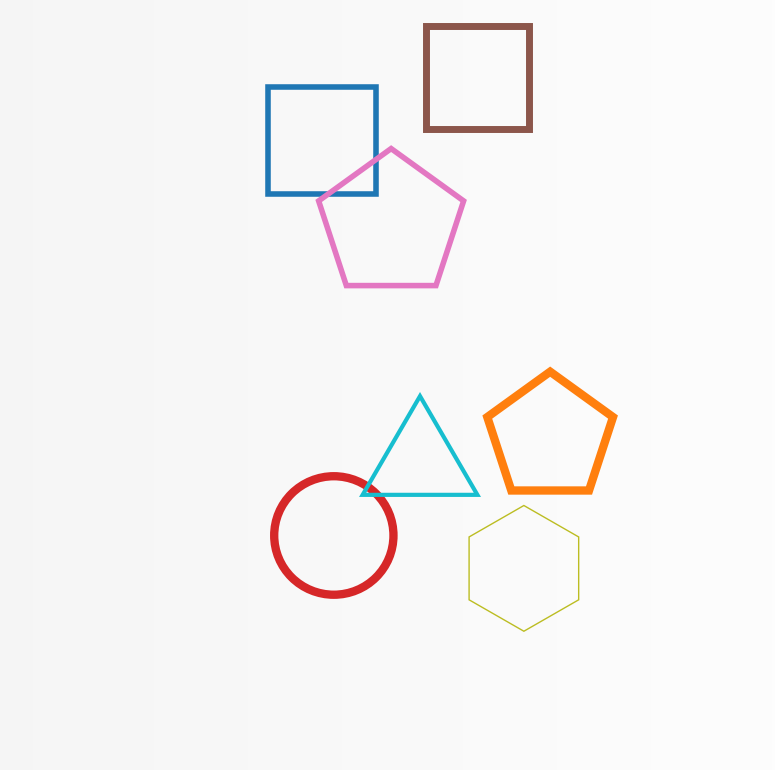[{"shape": "square", "thickness": 2, "radius": 0.35, "center": [0.415, 0.817]}, {"shape": "pentagon", "thickness": 3, "radius": 0.43, "center": [0.71, 0.432]}, {"shape": "circle", "thickness": 3, "radius": 0.38, "center": [0.431, 0.305]}, {"shape": "square", "thickness": 2.5, "radius": 0.33, "center": [0.616, 0.899]}, {"shape": "pentagon", "thickness": 2, "radius": 0.49, "center": [0.505, 0.709]}, {"shape": "hexagon", "thickness": 0.5, "radius": 0.41, "center": [0.676, 0.262]}, {"shape": "triangle", "thickness": 1.5, "radius": 0.43, "center": [0.542, 0.4]}]